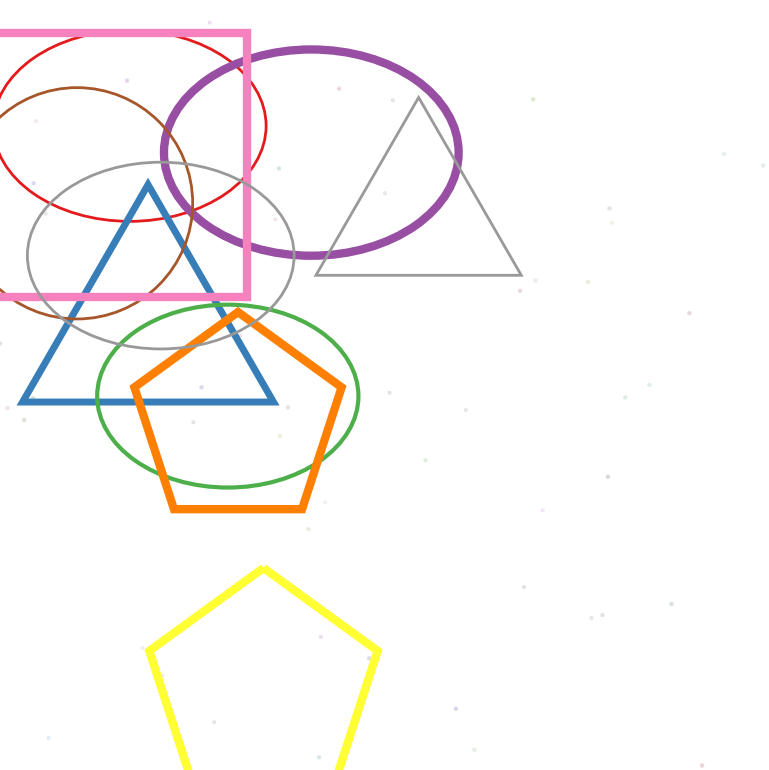[{"shape": "oval", "thickness": 1, "radius": 0.89, "center": [0.168, 0.837]}, {"shape": "triangle", "thickness": 2.5, "radius": 0.94, "center": [0.192, 0.572]}, {"shape": "oval", "thickness": 1.5, "radius": 0.85, "center": [0.296, 0.486]}, {"shape": "oval", "thickness": 3, "radius": 0.96, "center": [0.404, 0.802]}, {"shape": "pentagon", "thickness": 3, "radius": 0.71, "center": [0.309, 0.453]}, {"shape": "pentagon", "thickness": 3, "radius": 0.78, "center": [0.342, 0.107]}, {"shape": "circle", "thickness": 1, "radius": 0.75, "center": [0.1, 0.736]}, {"shape": "square", "thickness": 3, "radius": 0.86, "center": [0.15, 0.786]}, {"shape": "oval", "thickness": 1, "radius": 0.87, "center": [0.209, 0.668]}, {"shape": "triangle", "thickness": 1, "radius": 0.77, "center": [0.544, 0.719]}]